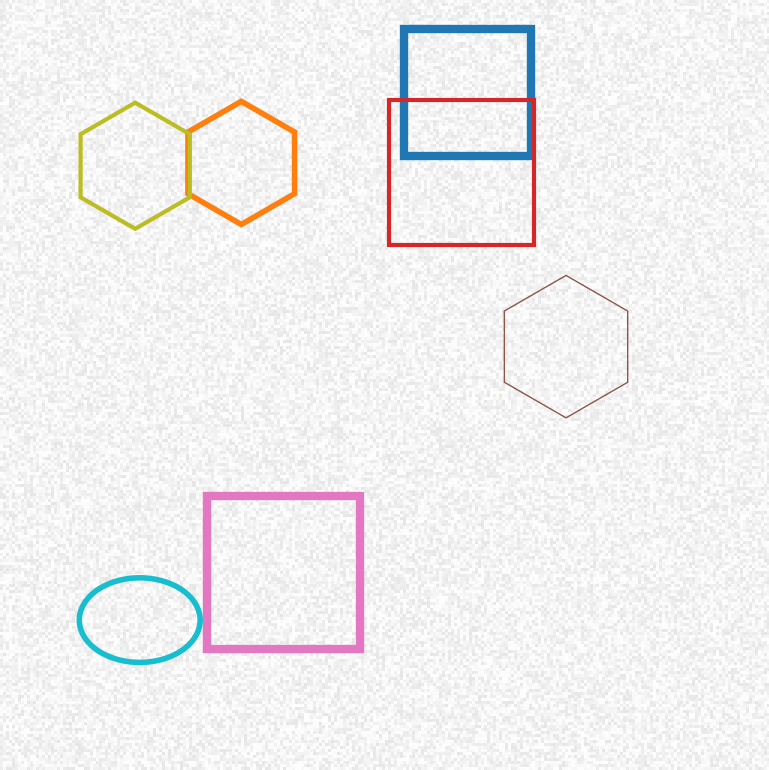[{"shape": "square", "thickness": 3, "radius": 0.41, "center": [0.607, 0.88]}, {"shape": "hexagon", "thickness": 2, "radius": 0.4, "center": [0.313, 0.788]}, {"shape": "square", "thickness": 1.5, "radius": 0.47, "center": [0.599, 0.776]}, {"shape": "hexagon", "thickness": 0.5, "radius": 0.46, "center": [0.735, 0.55]}, {"shape": "square", "thickness": 3, "radius": 0.5, "center": [0.368, 0.257]}, {"shape": "hexagon", "thickness": 1.5, "radius": 0.41, "center": [0.176, 0.785]}, {"shape": "oval", "thickness": 2, "radius": 0.39, "center": [0.181, 0.195]}]